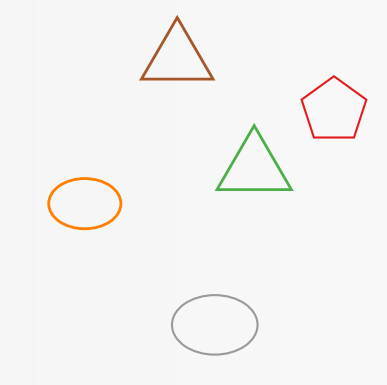[{"shape": "pentagon", "thickness": 1.5, "radius": 0.44, "center": [0.862, 0.714]}, {"shape": "triangle", "thickness": 2, "radius": 0.55, "center": [0.656, 0.563]}, {"shape": "oval", "thickness": 2, "radius": 0.47, "center": [0.219, 0.471]}, {"shape": "triangle", "thickness": 2, "radius": 0.53, "center": [0.457, 0.848]}, {"shape": "oval", "thickness": 1.5, "radius": 0.55, "center": [0.554, 0.156]}]